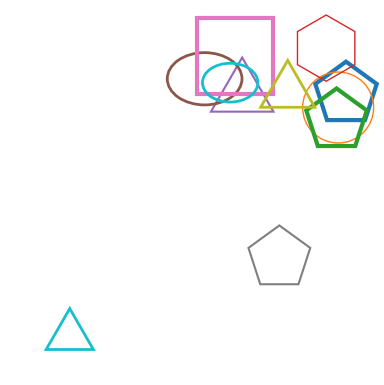[{"shape": "pentagon", "thickness": 3, "radius": 0.42, "center": [0.899, 0.756]}, {"shape": "circle", "thickness": 1, "radius": 0.46, "center": [0.878, 0.721]}, {"shape": "pentagon", "thickness": 3, "radius": 0.41, "center": [0.874, 0.688]}, {"shape": "hexagon", "thickness": 1, "radius": 0.43, "center": [0.847, 0.875]}, {"shape": "triangle", "thickness": 1.5, "radius": 0.47, "center": [0.629, 0.757]}, {"shape": "oval", "thickness": 2, "radius": 0.49, "center": [0.532, 0.795]}, {"shape": "square", "thickness": 3, "radius": 0.49, "center": [0.609, 0.854]}, {"shape": "pentagon", "thickness": 1.5, "radius": 0.42, "center": [0.726, 0.33]}, {"shape": "triangle", "thickness": 2, "radius": 0.41, "center": [0.747, 0.762]}, {"shape": "triangle", "thickness": 2, "radius": 0.35, "center": [0.181, 0.128]}, {"shape": "oval", "thickness": 2, "radius": 0.36, "center": [0.598, 0.785]}]